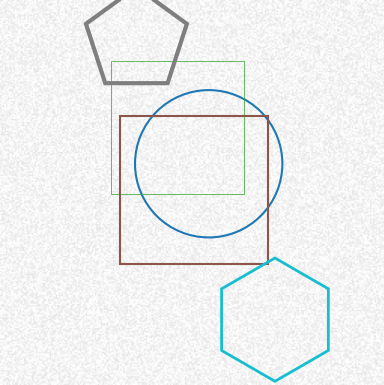[{"shape": "circle", "thickness": 1.5, "radius": 0.96, "center": [0.542, 0.575]}, {"shape": "square", "thickness": 0.5, "radius": 0.86, "center": [0.461, 0.67]}, {"shape": "square", "thickness": 1.5, "radius": 0.96, "center": [0.505, 0.506]}, {"shape": "pentagon", "thickness": 3, "radius": 0.69, "center": [0.354, 0.895]}, {"shape": "hexagon", "thickness": 2, "radius": 0.8, "center": [0.714, 0.17]}]